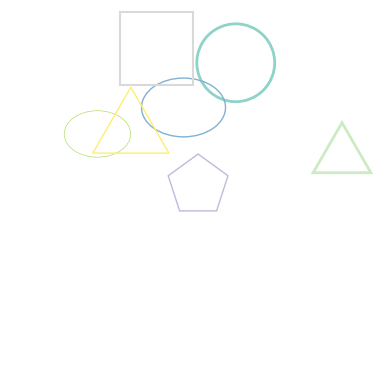[{"shape": "circle", "thickness": 2, "radius": 0.51, "center": [0.612, 0.837]}, {"shape": "pentagon", "thickness": 1, "radius": 0.41, "center": [0.515, 0.518]}, {"shape": "oval", "thickness": 1, "radius": 0.55, "center": [0.477, 0.721]}, {"shape": "oval", "thickness": 0.5, "radius": 0.43, "center": [0.253, 0.652]}, {"shape": "square", "thickness": 1.5, "radius": 0.47, "center": [0.407, 0.875]}, {"shape": "triangle", "thickness": 2, "radius": 0.43, "center": [0.888, 0.595]}, {"shape": "triangle", "thickness": 1, "radius": 0.57, "center": [0.34, 0.659]}]